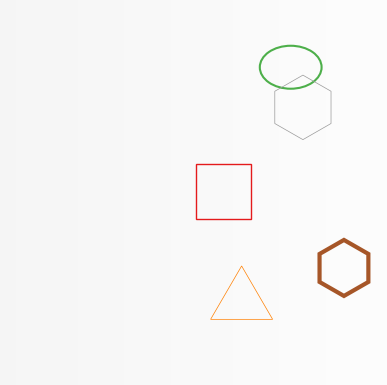[{"shape": "square", "thickness": 1, "radius": 0.35, "center": [0.577, 0.503]}, {"shape": "oval", "thickness": 1.5, "radius": 0.4, "center": [0.75, 0.825]}, {"shape": "triangle", "thickness": 0.5, "radius": 0.46, "center": [0.624, 0.217]}, {"shape": "hexagon", "thickness": 3, "radius": 0.36, "center": [0.888, 0.304]}, {"shape": "hexagon", "thickness": 0.5, "radius": 0.42, "center": [0.782, 0.721]}]